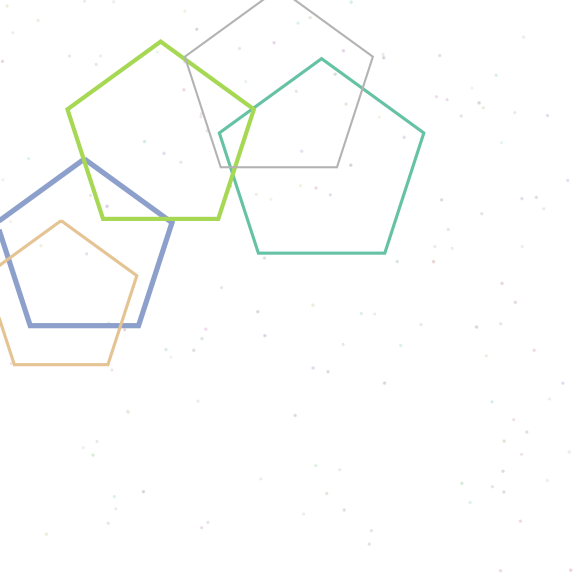[{"shape": "pentagon", "thickness": 1.5, "radius": 0.93, "center": [0.557, 0.711]}, {"shape": "pentagon", "thickness": 2.5, "radius": 0.8, "center": [0.146, 0.564]}, {"shape": "pentagon", "thickness": 2, "radius": 0.85, "center": [0.278, 0.757]}, {"shape": "pentagon", "thickness": 1.5, "radius": 0.69, "center": [0.106, 0.479]}, {"shape": "pentagon", "thickness": 1, "radius": 0.86, "center": [0.483, 0.848]}]